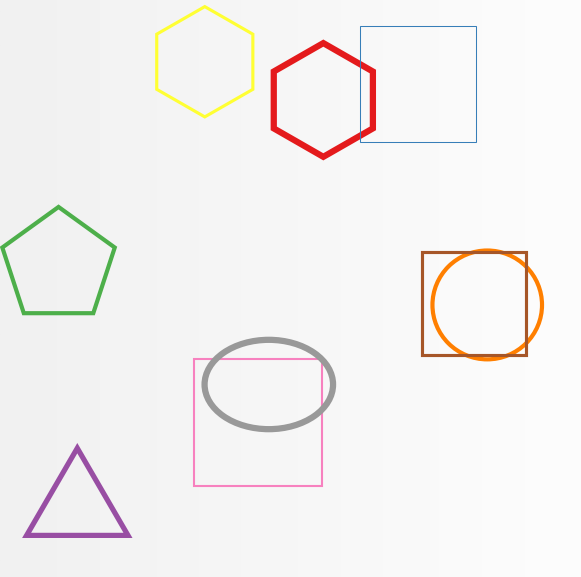[{"shape": "hexagon", "thickness": 3, "radius": 0.49, "center": [0.556, 0.826]}, {"shape": "square", "thickness": 0.5, "radius": 0.5, "center": [0.72, 0.854]}, {"shape": "pentagon", "thickness": 2, "radius": 0.51, "center": [0.101, 0.539]}, {"shape": "triangle", "thickness": 2.5, "radius": 0.5, "center": [0.133, 0.122]}, {"shape": "circle", "thickness": 2, "radius": 0.47, "center": [0.838, 0.471]}, {"shape": "hexagon", "thickness": 1.5, "radius": 0.48, "center": [0.352, 0.892]}, {"shape": "square", "thickness": 1.5, "radius": 0.45, "center": [0.815, 0.474]}, {"shape": "square", "thickness": 1, "radius": 0.55, "center": [0.444, 0.268]}, {"shape": "oval", "thickness": 3, "radius": 0.55, "center": [0.462, 0.333]}]